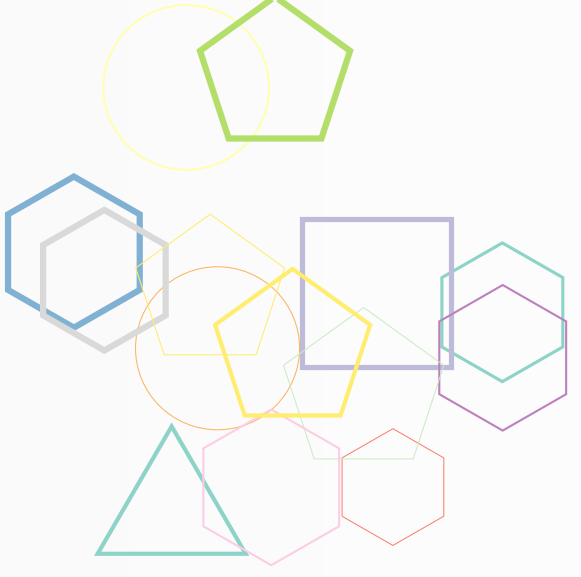[{"shape": "triangle", "thickness": 2, "radius": 0.74, "center": [0.295, 0.114]}, {"shape": "hexagon", "thickness": 1.5, "radius": 0.6, "center": [0.864, 0.458]}, {"shape": "circle", "thickness": 1, "radius": 0.71, "center": [0.32, 0.848]}, {"shape": "square", "thickness": 2.5, "radius": 0.64, "center": [0.648, 0.492]}, {"shape": "hexagon", "thickness": 0.5, "radius": 0.51, "center": [0.676, 0.156]}, {"shape": "hexagon", "thickness": 3, "radius": 0.65, "center": [0.127, 0.563]}, {"shape": "circle", "thickness": 0.5, "radius": 0.71, "center": [0.374, 0.396]}, {"shape": "pentagon", "thickness": 3, "radius": 0.68, "center": [0.473, 0.869]}, {"shape": "hexagon", "thickness": 1, "radius": 0.67, "center": [0.467, 0.155]}, {"shape": "hexagon", "thickness": 3, "radius": 0.61, "center": [0.18, 0.514]}, {"shape": "hexagon", "thickness": 1, "radius": 0.63, "center": [0.865, 0.38]}, {"shape": "pentagon", "thickness": 0.5, "radius": 0.72, "center": [0.626, 0.322]}, {"shape": "pentagon", "thickness": 2, "radius": 0.7, "center": [0.503, 0.393]}, {"shape": "pentagon", "thickness": 0.5, "radius": 0.67, "center": [0.362, 0.494]}]